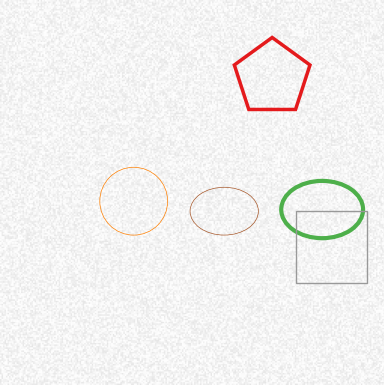[{"shape": "pentagon", "thickness": 2.5, "radius": 0.52, "center": [0.707, 0.799]}, {"shape": "oval", "thickness": 3, "radius": 0.53, "center": [0.837, 0.456]}, {"shape": "circle", "thickness": 0.5, "radius": 0.44, "center": [0.347, 0.477]}, {"shape": "oval", "thickness": 0.5, "radius": 0.44, "center": [0.582, 0.451]}, {"shape": "square", "thickness": 1, "radius": 0.46, "center": [0.86, 0.358]}]